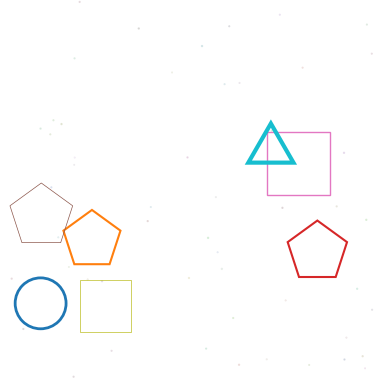[{"shape": "circle", "thickness": 2, "radius": 0.33, "center": [0.105, 0.212]}, {"shape": "pentagon", "thickness": 1.5, "radius": 0.39, "center": [0.239, 0.377]}, {"shape": "pentagon", "thickness": 1.5, "radius": 0.41, "center": [0.824, 0.346]}, {"shape": "pentagon", "thickness": 0.5, "radius": 0.43, "center": [0.107, 0.439]}, {"shape": "square", "thickness": 1, "radius": 0.4, "center": [0.776, 0.575]}, {"shape": "square", "thickness": 0.5, "radius": 0.34, "center": [0.274, 0.205]}, {"shape": "triangle", "thickness": 3, "radius": 0.34, "center": [0.704, 0.611]}]